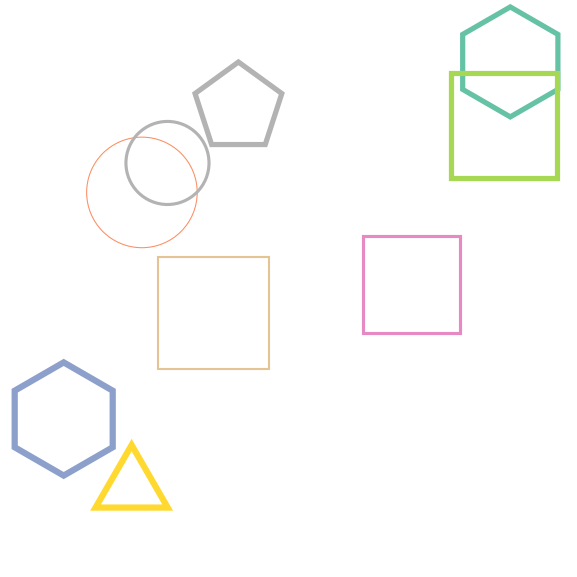[{"shape": "hexagon", "thickness": 2.5, "radius": 0.48, "center": [0.884, 0.892]}, {"shape": "circle", "thickness": 0.5, "radius": 0.48, "center": [0.246, 0.666]}, {"shape": "hexagon", "thickness": 3, "radius": 0.49, "center": [0.11, 0.274]}, {"shape": "square", "thickness": 1.5, "radius": 0.42, "center": [0.713, 0.507]}, {"shape": "square", "thickness": 2.5, "radius": 0.46, "center": [0.872, 0.781]}, {"shape": "triangle", "thickness": 3, "radius": 0.36, "center": [0.228, 0.156]}, {"shape": "square", "thickness": 1, "radius": 0.48, "center": [0.369, 0.457]}, {"shape": "circle", "thickness": 1.5, "radius": 0.36, "center": [0.29, 0.717]}, {"shape": "pentagon", "thickness": 2.5, "radius": 0.4, "center": [0.413, 0.813]}]